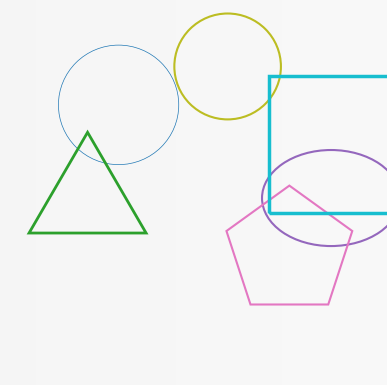[{"shape": "circle", "thickness": 0.5, "radius": 0.78, "center": [0.306, 0.728]}, {"shape": "triangle", "thickness": 2, "radius": 0.87, "center": [0.226, 0.482]}, {"shape": "oval", "thickness": 1.5, "radius": 0.89, "center": [0.854, 0.486]}, {"shape": "pentagon", "thickness": 1.5, "radius": 0.85, "center": [0.747, 0.347]}, {"shape": "circle", "thickness": 1.5, "radius": 0.69, "center": [0.587, 0.827]}, {"shape": "square", "thickness": 2.5, "radius": 0.89, "center": [0.871, 0.625]}]